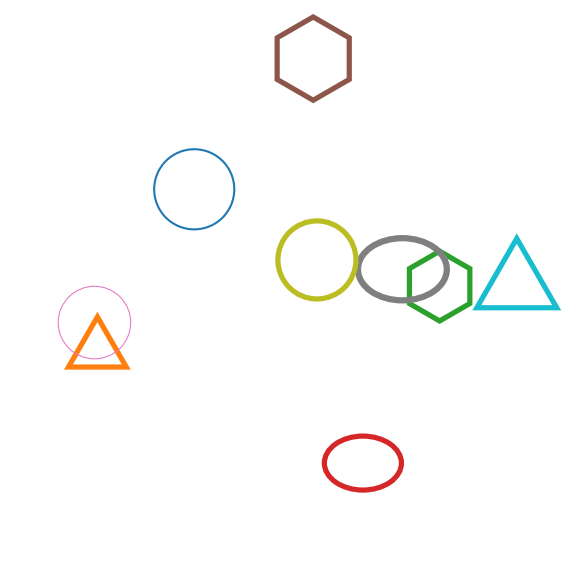[{"shape": "circle", "thickness": 1, "radius": 0.35, "center": [0.336, 0.671]}, {"shape": "triangle", "thickness": 2.5, "radius": 0.29, "center": [0.169, 0.392]}, {"shape": "hexagon", "thickness": 2.5, "radius": 0.3, "center": [0.761, 0.504]}, {"shape": "oval", "thickness": 2.5, "radius": 0.33, "center": [0.628, 0.197]}, {"shape": "hexagon", "thickness": 2.5, "radius": 0.36, "center": [0.542, 0.898]}, {"shape": "circle", "thickness": 0.5, "radius": 0.31, "center": [0.164, 0.441]}, {"shape": "oval", "thickness": 3, "radius": 0.38, "center": [0.697, 0.533]}, {"shape": "circle", "thickness": 2.5, "radius": 0.34, "center": [0.549, 0.549]}, {"shape": "triangle", "thickness": 2.5, "radius": 0.4, "center": [0.895, 0.506]}]